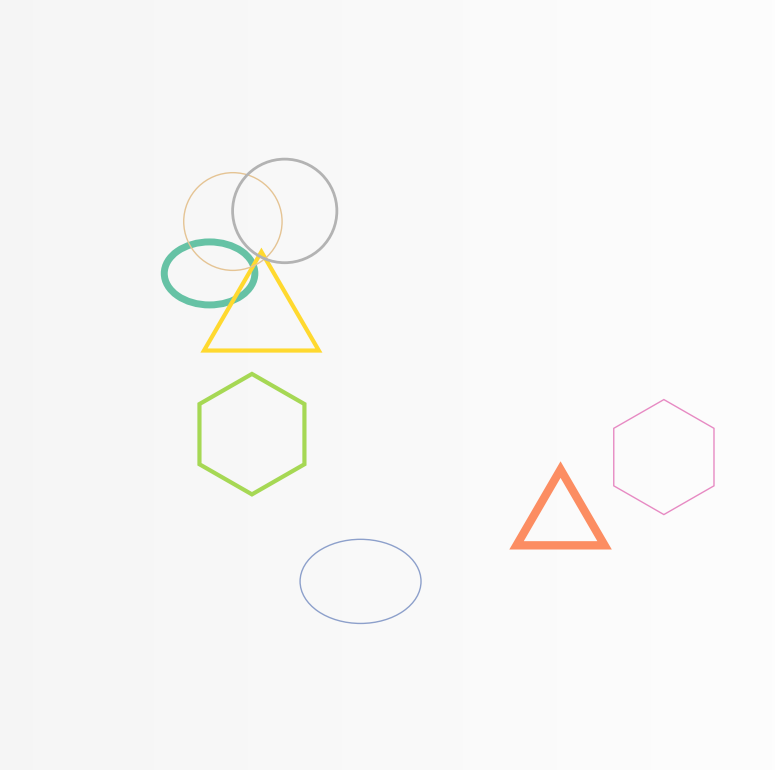[{"shape": "oval", "thickness": 2.5, "radius": 0.29, "center": [0.27, 0.645]}, {"shape": "triangle", "thickness": 3, "radius": 0.33, "center": [0.723, 0.325]}, {"shape": "oval", "thickness": 0.5, "radius": 0.39, "center": [0.465, 0.245]}, {"shape": "hexagon", "thickness": 0.5, "radius": 0.37, "center": [0.857, 0.406]}, {"shape": "hexagon", "thickness": 1.5, "radius": 0.39, "center": [0.325, 0.436]}, {"shape": "triangle", "thickness": 1.5, "radius": 0.43, "center": [0.337, 0.588]}, {"shape": "circle", "thickness": 0.5, "radius": 0.32, "center": [0.301, 0.712]}, {"shape": "circle", "thickness": 1, "radius": 0.34, "center": [0.367, 0.726]}]